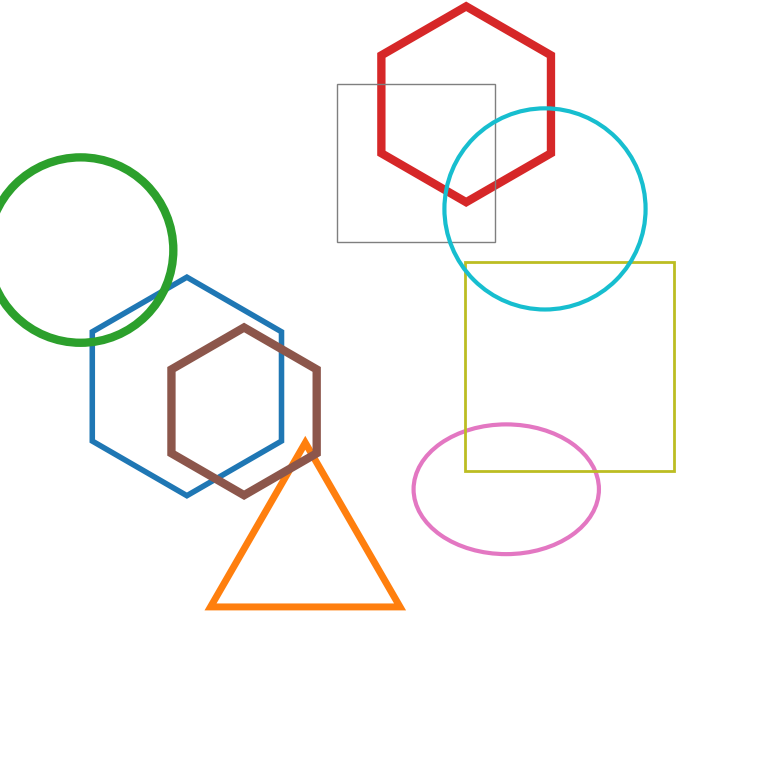[{"shape": "hexagon", "thickness": 2, "radius": 0.71, "center": [0.243, 0.498]}, {"shape": "triangle", "thickness": 2.5, "radius": 0.71, "center": [0.396, 0.283]}, {"shape": "circle", "thickness": 3, "radius": 0.6, "center": [0.105, 0.675]}, {"shape": "hexagon", "thickness": 3, "radius": 0.64, "center": [0.605, 0.865]}, {"shape": "hexagon", "thickness": 3, "radius": 0.54, "center": [0.317, 0.466]}, {"shape": "oval", "thickness": 1.5, "radius": 0.6, "center": [0.657, 0.365]}, {"shape": "square", "thickness": 0.5, "radius": 0.51, "center": [0.54, 0.789]}, {"shape": "square", "thickness": 1, "radius": 0.68, "center": [0.74, 0.524]}, {"shape": "circle", "thickness": 1.5, "radius": 0.65, "center": [0.708, 0.729]}]